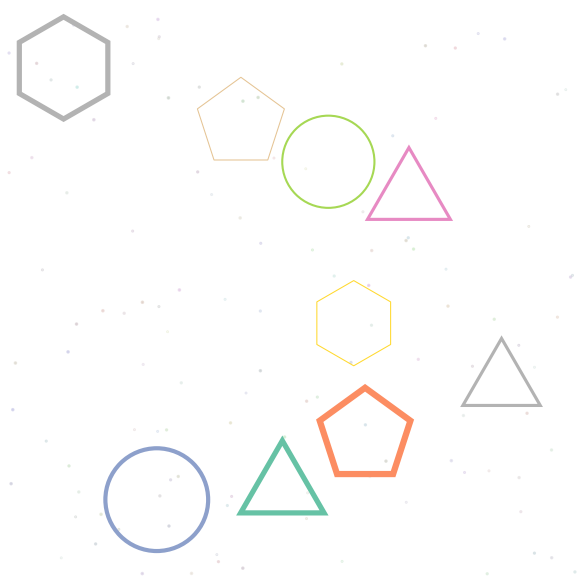[{"shape": "triangle", "thickness": 2.5, "radius": 0.42, "center": [0.489, 0.153]}, {"shape": "pentagon", "thickness": 3, "radius": 0.41, "center": [0.632, 0.245]}, {"shape": "circle", "thickness": 2, "radius": 0.44, "center": [0.271, 0.134]}, {"shape": "triangle", "thickness": 1.5, "radius": 0.41, "center": [0.708, 0.661]}, {"shape": "circle", "thickness": 1, "radius": 0.4, "center": [0.569, 0.719]}, {"shape": "hexagon", "thickness": 0.5, "radius": 0.37, "center": [0.613, 0.44]}, {"shape": "pentagon", "thickness": 0.5, "radius": 0.4, "center": [0.417, 0.786]}, {"shape": "hexagon", "thickness": 2.5, "radius": 0.44, "center": [0.11, 0.882]}, {"shape": "triangle", "thickness": 1.5, "radius": 0.39, "center": [0.868, 0.336]}]